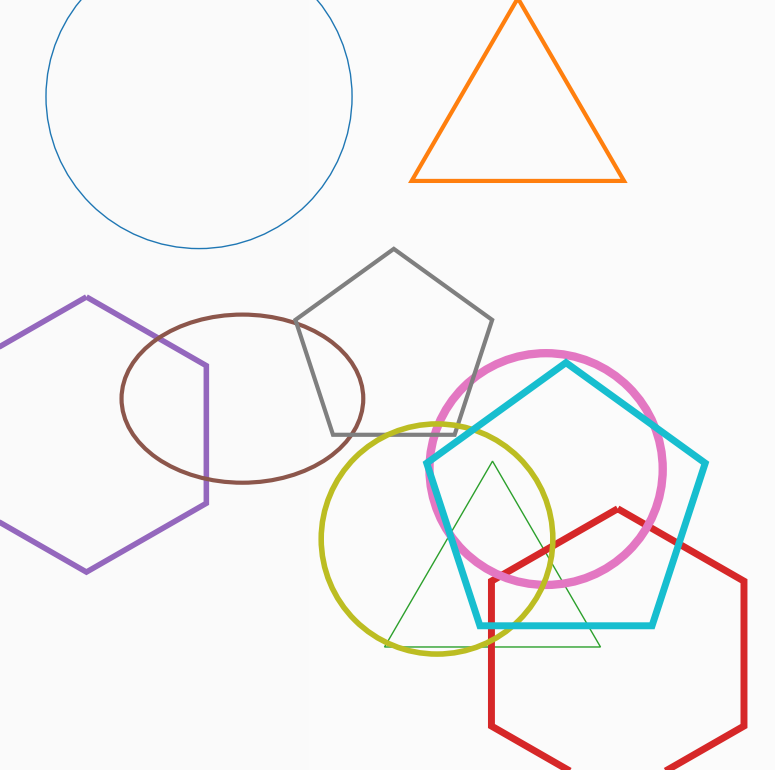[{"shape": "circle", "thickness": 0.5, "radius": 0.99, "center": [0.257, 0.875]}, {"shape": "triangle", "thickness": 1.5, "radius": 0.79, "center": [0.668, 0.844]}, {"shape": "triangle", "thickness": 0.5, "radius": 0.8, "center": [0.636, 0.24]}, {"shape": "hexagon", "thickness": 2.5, "radius": 0.94, "center": [0.797, 0.151]}, {"shape": "hexagon", "thickness": 2, "radius": 0.89, "center": [0.112, 0.436]}, {"shape": "oval", "thickness": 1.5, "radius": 0.78, "center": [0.313, 0.482]}, {"shape": "circle", "thickness": 3, "radius": 0.75, "center": [0.705, 0.391]}, {"shape": "pentagon", "thickness": 1.5, "radius": 0.67, "center": [0.508, 0.543]}, {"shape": "circle", "thickness": 2, "radius": 0.75, "center": [0.564, 0.3]}, {"shape": "pentagon", "thickness": 2.5, "radius": 0.94, "center": [0.73, 0.34]}]